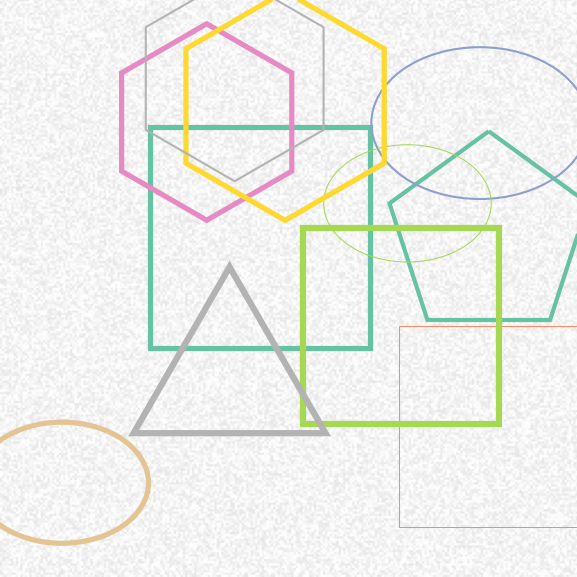[{"shape": "pentagon", "thickness": 2, "radius": 0.9, "center": [0.846, 0.591]}, {"shape": "square", "thickness": 2.5, "radius": 0.96, "center": [0.45, 0.587]}, {"shape": "square", "thickness": 0.5, "radius": 0.87, "center": [0.864, 0.26]}, {"shape": "oval", "thickness": 1, "radius": 0.94, "center": [0.831, 0.786]}, {"shape": "hexagon", "thickness": 2.5, "radius": 0.85, "center": [0.358, 0.788]}, {"shape": "square", "thickness": 3, "radius": 0.85, "center": [0.695, 0.435]}, {"shape": "oval", "thickness": 0.5, "radius": 0.73, "center": [0.706, 0.647]}, {"shape": "hexagon", "thickness": 2.5, "radius": 0.99, "center": [0.494, 0.816]}, {"shape": "oval", "thickness": 2.5, "radius": 0.75, "center": [0.107, 0.163]}, {"shape": "triangle", "thickness": 3, "radius": 0.96, "center": [0.398, 0.345]}, {"shape": "hexagon", "thickness": 1, "radius": 0.89, "center": [0.406, 0.863]}]